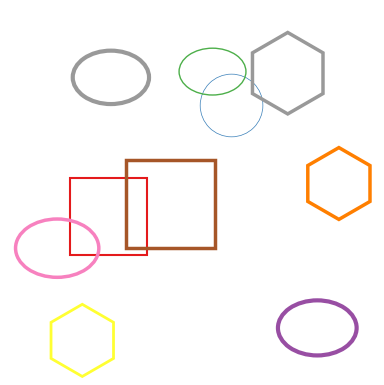[{"shape": "square", "thickness": 1.5, "radius": 0.5, "center": [0.281, 0.439]}, {"shape": "circle", "thickness": 0.5, "radius": 0.41, "center": [0.601, 0.726]}, {"shape": "oval", "thickness": 1, "radius": 0.43, "center": [0.552, 0.814]}, {"shape": "oval", "thickness": 3, "radius": 0.51, "center": [0.824, 0.148]}, {"shape": "hexagon", "thickness": 2.5, "radius": 0.47, "center": [0.88, 0.523]}, {"shape": "hexagon", "thickness": 2, "radius": 0.47, "center": [0.214, 0.116]}, {"shape": "square", "thickness": 2.5, "radius": 0.57, "center": [0.443, 0.469]}, {"shape": "oval", "thickness": 2.5, "radius": 0.54, "center": [0.149, 0.355]}, {"shape": "hexagon", "thickness": 2.5, "radius": 0.53, "center": [0.747, 0.81]}, {"shape": "oval", "thickness": 3, "radius": 0.5, "center": [0.288, 0.799]}]